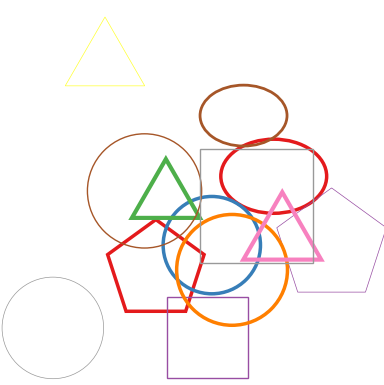[{"shape": "pentagon", "thickness": 2.5, "radius": 0.66, "center": [0.405, 0.298]}, {"shape": "oval", "thickness": 2.5, "radius": 0.69, "center": [0.711, 0.542]}, {"shape": "circle", "thickness": 2.5, "radius": 0.63, "center": [0.55, 0.363]}, {"shape": "triangle", "thickness": 3, "radius": 0.51, "center": [0.431, 0.485]}, {"shape": "square", "thickness": 1, "radius": 0.52, "center": [0.539, 0.123]}, {"shape": "pentagon", "thickness": 0.5, "radius": 0.75, "center": [0.861, 0.362]}, {"shape": "circle", "thickness": 2.5, "radius": 0.72, "center": [0.603, 0.299]}, {"shape": "triangle", "thickness": 0.5, "radius": 0.6, "center": [0.273, 0.837]}, {"shape": "oval", "thickness": 2, "radius": 0.56, "center": [0.633, 0.7]}, {"shape": "circle", "thickness": 1, "radius": 0.74, "center": [0.375, 0.504]}, {"shape": "triangle", "thickness": 3, "radius": 0.58, "center": [0.733, 0.384]}, {"shape": "circle", "thickness": 0.5, "radius": 0.66, "center": [0.137, 0.148]}, {"shape": "square", "thickness": 1, "radius": 0.74, "center": [0.666, 0.465]}]